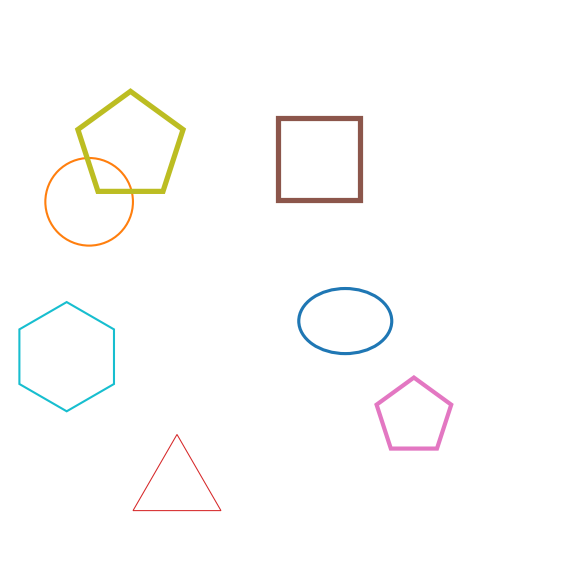[{"shape": "oval", "thickness": 1.5, "radius": 0.4, "center": [0.598, 0.443]}, {"shape": "circle", "thickness": 1, "radius": 0.38, "center": [0.154, 0.65]}, {"shape": "triangle", "thickness": 0.5, "radius": 0.44, "center": [0.306, 0.159]}, {"shape": "square", "thickness": 2.5, "radius": 0.36, "center": [0.553, 0.724]}, {"shape": "pentagon", "thickness": 2, "radius": 0.34, "center": [0.717, 0.277]}, {"shape": "pentagon", "thickness": 2.5, "radius": 0.48, "center": [0.226, 0.745]}, {"shape": "hexagon", "thickness": 1, "radius": 0.47, "center": [0.115, 0.381]}]